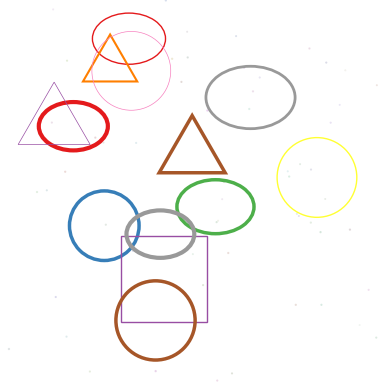[{"shape": "oval", "thickness": 3, "radius": 0.45, "center": [0.19, 0.672]}, {"shape": "oval", "thickness": 1, "radius": 0.47, "center": [0.335, 0.9]}, {"shape": "circle", "thickness": 2.5, "radius": 0.45, "center": [0.271, 0.414]}, {"shape": "oval", "thickness": 2.5, "radius": 0.5, "center": [0.56, 0.463]}, {"shape": "square", "thickness": 1, "radius": 0.56, "center": [0.427, 0.275]}, {"shape": "triangle", "thickness": 0.5, "radius": 0.54, "center": [0.141, 0.679]}, {"shape": "triangle", "thickness": 1.5, "radius": 0.41, "center": [0.286, 0.829]}, {"shape": "circle", "thickness": 1, "radius": 0.52, "center": [0.823, 0.539]}, {"shape": "triangle", "thickness": 2.5, "radius": 0.49, "center": [0.499, 0.601]}, {"shape": "circle", "thickness": 2.5, "radius": 0.51, "center": [0.404, 0.168]}, {"shape": "circle", "thickness": 0.5, "radius": 0.51, "center": [0.341, 0.816]}, {"shape": "oval", "thickness": 3, "radius": 0.44, "center": [0.417, 0.392]}, {"shape": "oval", "thickness": 2, "radius": 0.58, "center": [0.651, 0.747]}]